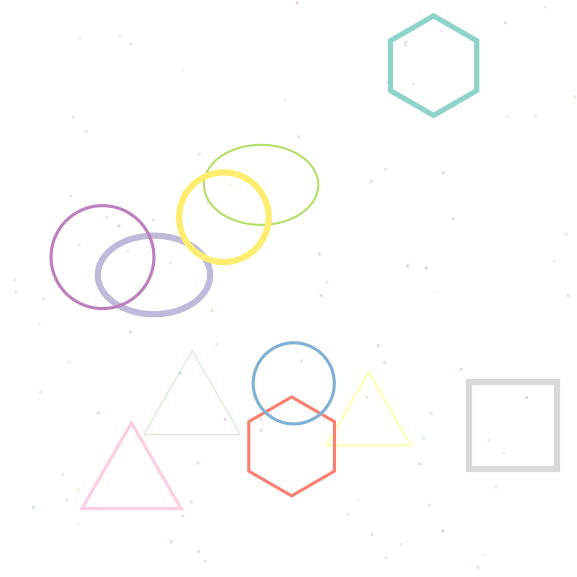[{"shape": "hexagon", "thickness": 2.5, "radius": 0.43, "center": [0.751, 0.885]}, {"shape": "triangle", "thickness": 1, "radius": 0.42, "center": [0.639, 0.27]}, {"shape": "oval", "thickness": 3, "radius": 0.49, "center": [0.267, 0.523]}, {"shape": "hexagon", "thickness": 1.5, "radius": 0.43, "center": [0.505, 0.226]}, {"shape": "circle", "thickness": 1.5, "radius": 0.35, "center": [0.509, 0.335]}, {"shape": "oval", "thickness": 1, "radius": 0.49, "center": [0.452, 0.679]}, {"shape": "triangle", "thickness": 1.5, "radius": 0.49, "center": [0.228, 0.168]}, {"shape": "square", "thickness": 3, "radius": 0.38, "center": [0.888, 0.262]}, {"shape": "circle", "thickness": 1.5, "radius": 0.45, "center": [0.177, 0.554]}, {"shape": "triangle", "thickness": 0.5, "radius": 0.48, "center": [0.333, 0.295]}, {"shape": "circle", "thickness": 3, "radius": 0.39, "center": [0.388, 0.623]}]